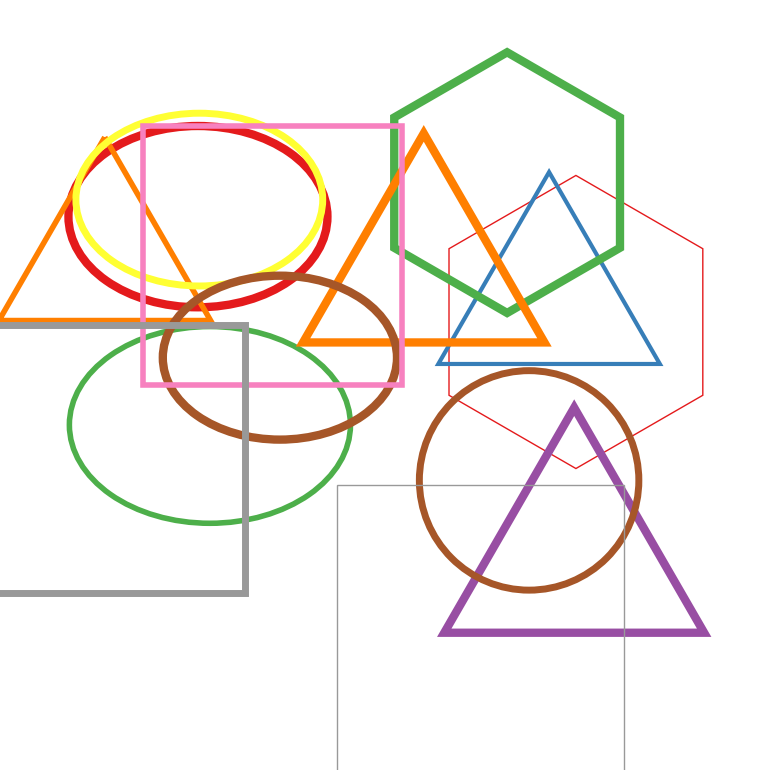[{"shape": "hexagon", "thickness": 0.5, "radius": 0.95, "center": [0.748, 0.582]}, {"shape": "oval", "thickness": 3, "radius": 0.84, "center": [0.257, 0.719]}, {"shape": "triangle", "thickness": 1.5, "radius": 0.83, "center": [0.713, 0.61]}, {"shape": "hexagon", "thickness": 3, "radius": 0.85, "center": [0.659, 0.763]}, {"shape": "oval", "thickness": 2, "radius": 0.91, "center": [0.273, 0.448]}, {"shape": "triangle", "thickness": 3, "radius": 0.97, "center": [0.746, 0.276]}, {"shape": "triangle", "thickness": 2, "radius": 0.79, "center": [0.136, 0.663]}, {"shape": "triangle", "thickness": 3, "radius": 0.91, "center": [0.55, 0.646]}, {"shape": "oval", "thickness": 2.5, "radius": 0.8, "center": [0.259, 0.741]}, {"shape": "oval", "thickness": 3, "radius": 0.76, "center": [0.364, 0.536]}, {"shape": "circle", "thickness": 2.5, "radius": 0.71, "center": [0.687, 0.376]}, {"shape": "square", "thickness": 2, "radius": 0.84, "center": [0.354, 0.668]}, {"shape": "square", "thickness": 2.5, "radius": 0.87, "center": [0.145, 0.404]}, {"shape": "square", "thickness": 0.5, "radius": 0.93, "center": [0.624, 0.184]}]